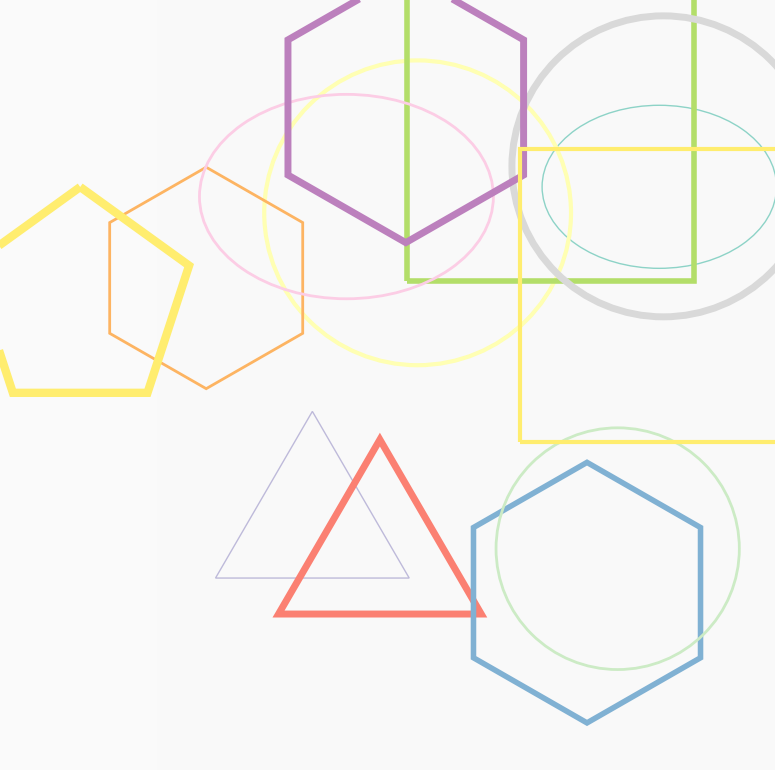[{"shape": "oval", "thickness": 0.5, "radius": 0.76, "center": [0.851, 0.757]}, {"shape": "circle", "thickness": 1.5, "radius": 0.99, "center": [0.539, 0.724]}, {"shape": "triangle", "thickness": 0.5, "radius": 0.72, "center": [0.403, 0.321]}, {"shape": "triangle", "thickness": 2.5, "radius": 0.76, "center": [0.49, 0.278]}, {"shape": "hexagon", "thickness": 2, "radius": 0.85, "center": [0.757, 0.23]}, {"shape": "hexagon", "thickness": 1, "radius": 0.72, "center": [0.266, 0.639]}, {"shape": "square", "thickness": 2, "radius": 0.93, "center": [0.71, 0.821]}, {"shape": "oval", "thickness": 1, "radius": 0.95, "center": [0.447, 0.745]}, {"shape": "circle", "thickness": 2.5, "radius": 0.98, "center": [0.856, 0.784]}, {"shape": "hexagon", "thickness": 2.5, "radius": 0.88, "center": [0.524, 0.86]}, {"shape": "circle", "thickness": 1, "radius": 0.78, "center": [0.797, 0.287]}, {"shape": "square", "thickness": 1.5, "radius": 0.95, "center": [0.861, 0.616]}, {"shape": "pentagon", "thickness": 3, "radius": 0.74, "center": [0.103, 0.609]}]